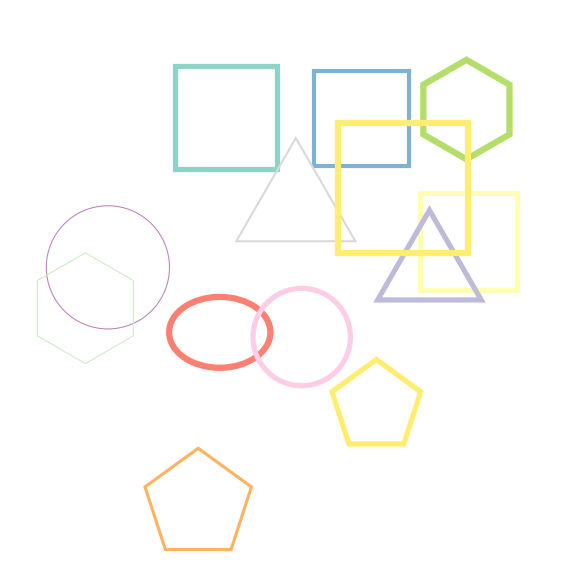[{"shape": "square", "thickness": 2.5, "radius": 0.44, "center": [0.391, 0.795]}, {"shape": "square", "thickness": 2.5, "radius": 0.42, "center": [0.811, 0.581]}, {"shape": "triangle", "thickness": 2.5, "radius": 0.52, "center": [0.744, 0.532]}, {"shape": "oval", "thickness": 3, "radius": 0.44, "center": [0.381, 0.424]}, {"shape": "square", "thickness": 2, "radius": 0.41, "center": [0.626, 0.794]}, {"shape": "pentagon", "thickness": 1.5, "radius": 0.48, "center": [0.343, 0.126]}, {"shape": "hexagon", "thickness": 3, "radius": 0.43, "center": [0.808, 0.809]}, {"shape": "circle", "thickness": 2.5, "radius": 0.42, "center": [0.522, 0.416]}, {"shape": "triangle", "thickness": 1, "radius": 0.6, "center": [0.512, 0.641]}, {"shape": "circle", "thickness": 0.5, "radius": 0.53, "center": [0.187, 0.536]}, {"shape": "hexagon", "thickness": 0.5, "radius": 0.48, "center": [0.148, 0.465]}, {"shape": "pentagon", "thickness": 2.5, "radius": 0.4, "center": [0.652, 0.296]}, {"shape": "square", "thickness": 3, "radius": 0.56, "center": [0.698, 0.673]}]